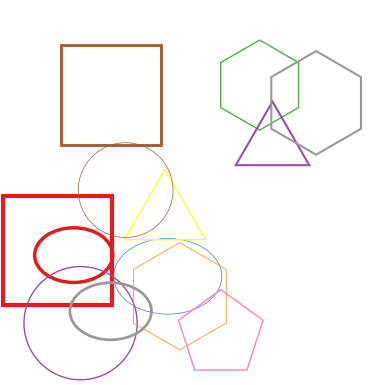[{"shape": "oval", "thickness": 2.5, "radius": 0.51, "center": [0.191, 0.337]}, {"shape": "square", "thickness": 3, "radius": 0.71, "center": [0.149, 0.35]}, {"shape": "oval", "thickness": 0.5, "radius": 0.7, "center": [0.436, 0.282]}, {"shape": "hexagon", "thickness": 1, "radius": 0.58, "center": [0.674, 0.779]}, {"shape": "triangle", "thickness": 1.5, "radius": 0.55, "center": [0.708, 0.626]}, {"shape": "circle", "thickness": 1, "radius": 0.73, "center": [0.209, 0.161]}, {"shape": "hexagon", "thickness": 0.5, "radius": 0.7, "center": [0.467, 0.231]}, {"shape": "triangle", "thickness": 1, "radius": 0.61, "center": [0.428, 0.438]}, {"shape": "circle", "thickness": 0.5, "radius": 0.62, "center": [0.326, 0.506]}, {"shape": "square", "thickness": 2, "radius": 0.65, "center": [0.288, 0.754]}, {"shape": "pentagon", "thickness": 1, "radius": 0.58, "center": [0.574, 0.132]}, {"shape": "oval", "thickness": 2, "radius": 0.53, "center": [0.287, 0.191]}, {"shape": "hexagon", "thickness": 1.5, "radius": 0.67, "center": [0.821, 0.733]}]